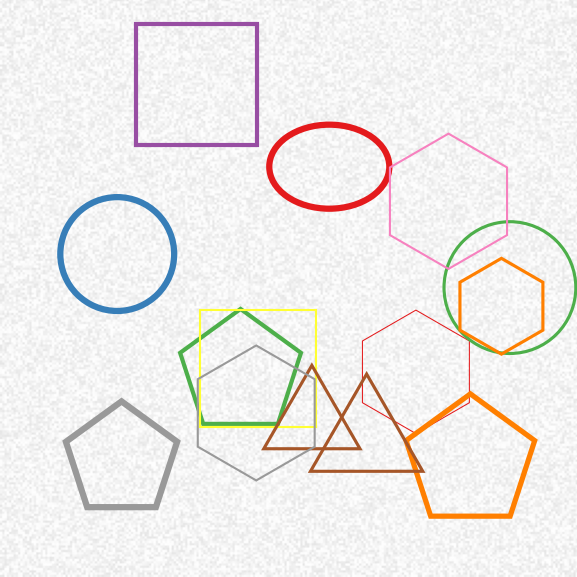[{"shape": "oval", "thickness": 3, "radius": 0.52, "center": [0.57, 0.711]}, {"shape": "hexagon", "thickness": 0.5, "radius": 0.53, "center": [0.72, 0.355]}, {"shape": "circle", "thickness": 3, "radius": 0.49, "center": [0.203, 0.559]}, {"shape": "circle", "thickness": 1.5, "radius": 0.57, "center": [0.883, 0.501]}, {"shape": "pentagon", "thickness": 2, "radius": 0.55, "center": [0.417, 0.354]}, {"shape": "square", "thickness": 2, "radius": 0.52, "center": [0.341, 0.853]}, {"shape": "hexagon", "thickness": 1.5, "radius": 0.41, "center": [0.868, 0.469]}, {"shape": "pentagon", "thickness": 2.5, "radius": 0.59, "center": [0.815, 0.2]}, {"shape": "square", "thickness": 1, "radius": 0.5, "center": [0.447, 0.361]}, {"shape": "triangle", "thickness": 1.5, "radius": 0.48, "center": [0.54, 0.27]}, {"shape": "triangle", "thickness": 1.5, "radius": 0.56, "center": [0.635, 0.239]}, {"shape": "hexagon", "thickness": 1, "radius": 0.59, "center": [0.777, 0.651]}, {"shape": "hexagon", "thickness": 1, "radius": 0.58, "center": [0.444, 0.284]}, {"shape": "pentagon", "thickness": 3, "radius": 0.51, "center": [0.21, 0.203]}]